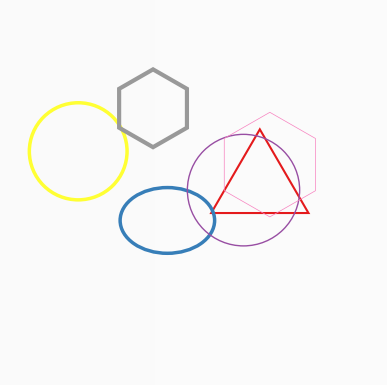[{"shape": "triangle", "thickness": 1.5, "radius": 0.72, "center": [0.671, 0.519]}, {"shape": "oval", "thickness": 2.5, "radius": 0.61, "center": [0.432, 0.427]}, {"shape": "circle", "thickness": 1, "radius": 0.72, "center": [0.628, 0.506]}, {"shape": "circle", "thickness": 2.5, "radius": 0.63, "center": [0.202, 0.607]}, {"shape": "hexagon", "thickness": 0.5, "radius": 0.68, "center": [0.696, 0.572]}, {"shape": "hexagon", "thickness": 3, "radius": 0.51, "center": [0.395, 0.719]}]